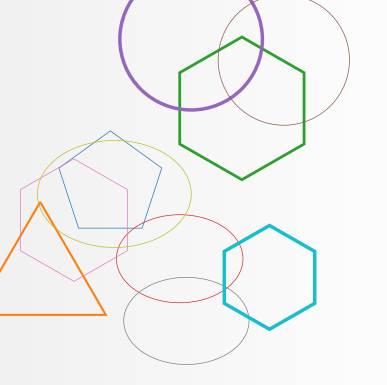[{"shape": "pentagon", "thickness": 0.5, "radius": 0.7, "center": [0.285, 0.52]}, {"shape": "triangle", "thickness": 1.5, "radius": 0.98, "center": [0.104, 0.28]}, {"shape": "hexagon", "thickness": 2, "radius": 0.93, "center": [0.624, 0.719]}, {"shape": "oval", "thickness": 0.5, "radius": 0.82, "center": [0.464, 0.328]}, {"shape": "circle", "thickness": 2.5, "radius": 0.92, "center": [0.493, 0.898]}, {"shape": "circle", "thickness": 0.5, "radius": 0.85, "center": [0.732, 0.844]}, {"shape": "hexagon", "thickness": 0.5, "radius": 0.8, "center": [0.191, 0.428]}, {"shape": "oval", "thickness": 0.5, "radius": 0.81, "center": [0.481, 0.166]}, {"shape": "oval", "thickness": 0.5, "radius": 0.99, "center": [0.295, 0.496]}, {"shape": "hexagon", "thickness": 2.5, "radius": 0.67, "center": [0.696, 0.279]}]